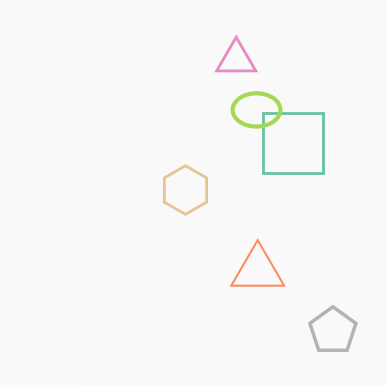[{"shape": "square", "thickness": 2, "radius": 0.39, "center": [0.757, 0.629]}, {"shape": "triangle", "thickness": 1.5, "radius": 0.39, "center": [0.665, 0.297]}, {"shape": "triangle", "thickness": 2, "radius": 0.29, "center": [0.61, 0.845]}, {"shape": "oval", "thickness": 3, "radius": 0.31, "center": [0.662, 0.715]}, {"shape": "hexagon", "thickness": 2, "radius": 0.32, "center": [0.479, 0.506]}, {"shape": "pentagon", "thickness": 2.5, "radius": 0.31, "center": [0.859, 0.141]}]